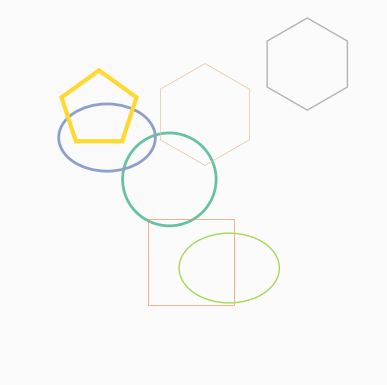[{"shape": "circle", "thickness": 2, "radius": 0.6, "center": [0.437, 0.534]}, {"shape": "square", "thickness": 0.5, "radius": 0.56, "center": [0.492, 0.319]}, {"shape": "oval", "thickness": 2, "radius": 0.62, "center": [0.276, 0.643]}, {"shape": "oval", "thickness": 1, "radius": 0.65, "center": [0.592, 0.304]}, {"shape": "pentagon", "thickness": 3, "radius": 0.51, "center": [0.256, 0.716]}, {"shape": "hexagon", "thickness": 0.5, "radius": 0.66, "center": [0.529, 0.703]}, {"shape": "hexagon", "thickness": 1, "radius": 0.6, "center": [0.793, 0.834]}]